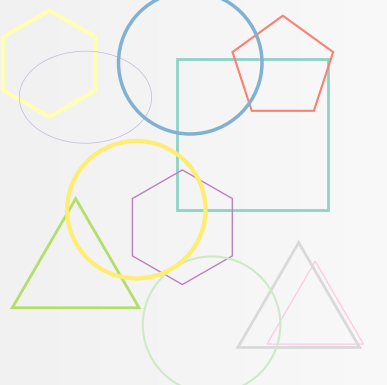[{"shape": "square", "thickness": 2, "radius": 0.97, "center": [0.65, 0.651]}, {"shape": "hexagon", "thickness": 3, "radius": 0.69, "center": [0.127, 0.835]}, {"shape": "oval", "thickness": 0.5, "radius": 0.85, "center": [0.221, 0.747]}, {"shape": "pentagon", "thickness": 1.5, "radius": 0.68, "center": [0.73, 0.823]}, {"shape": "circle", "thickness": 2.5, "radius": 0.93, "center": [0.491, 0.837]}, {"shape": "triangle", "thickness": 2, "radius": 0.94, "center": [0.195, 0.295]}, {"shape": "triangle", "thickness": 1, "radius": 0.72, "center": [0.813, 0.178]}, {"shape": "triangle", "thickness": 2, "radius": 0.91, "center": [0.771, 0.188]}, {"shape": "hexagon", "thickness": 1, "radius": 0.74, "center": [0.471, 0.41]}, {"shape": "circle", "thickness": 1.5, "radius": 0.89, "center": [0.546, 0.156]}, {"shape": "circle", "thickness": 3, "radius": 0.89, "center": [0.352, 0.455]}]